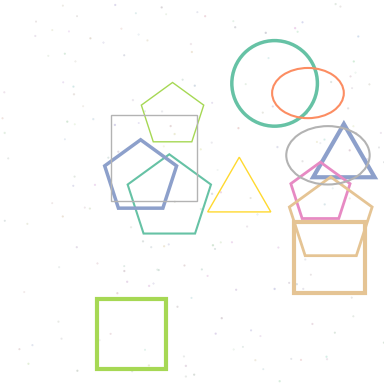[{"shape": "circle", "thickness": 2.5, "radius": 0.56, "center": [0.713, 0.783]}, {"shape": "pentagon", "thickness": 1.5, "radius": 0.57, "center": [0.44, 0.485]}, {"shape": "oval", "thickness": 1.5, "radius": 0.47, "center": [0.8, 0.758]}, {"shape": "triangle", "thickness": 3, "radius": 0.46, "center": [0.893, 0.586]}, {"shape": "pentagon", "thickness": 2.5, "radius": 0.49, "center": [0.365, 0.539]}, {"shape": "pentagon", "thickness": 2, "radius": 0.4, "center": [0.832, 0.498]}, {"shape": "square", "thickness": 3, "radius": 0.45, "center": [0.343, 0.133]}, {"shape": "pentagon", "thickness": 1, "radius": 0.43, "center": [0.448, 0.701]}, {"shape": "triangle", "thickness": 1, "radius": 0.47, "center": [0.621, 0.497]}, {"shape": "square", "thickness": 3, "radius": 0.46, "center": [0.855, 0.331]}, {"shape": "pentagon", "thickness": 2, "radius": 0.57, "center": [0.859, 0.427]}, {"shape": "square", "thickness": 1, "radius": 0.56, "center": [0.4, 0.59]}, {"shape": "oval", "thickness": 1.5, "radius": 0.54, "center": [0.852, 0.597]}]